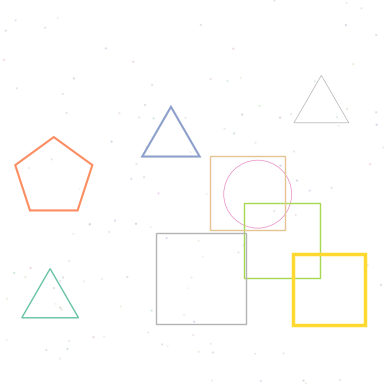[{"shape": "triangle", "thickness": 1, "radius": 0.43, "center": [0.13, 0.217]}, {"shape": "pentagon", "thickness": 1.5, "radius": 0.53, "center": [0.14, 0.539]}, {"shape": "triangle", "thickness": 1.5, "radius": 0.43, "center": [0.444, 0.636]}, {"shape": "circle", "thickness": 0.5, "radius": 0.44, "center": [0.669, 0.496]}, {"shape": "square", "thickness": 1, "radius": 0.49, "center": [0.732, 0.375]}, {"shape": "square", "thickness": 2.5, "radius": 0.47, "center": [0.854, 0.248]}, {"shape": "square", "thickness": 1, "radius": 0.48, "center": [0.643, 0.499]}, {"shape": "triangle", "thickness": 0.5, "radius": 0.41, "center": [0.835, 0.722]}, {"shape": "square", "thickness": 1, "radius": 0.59, "center": [0.522, 0.277]}]